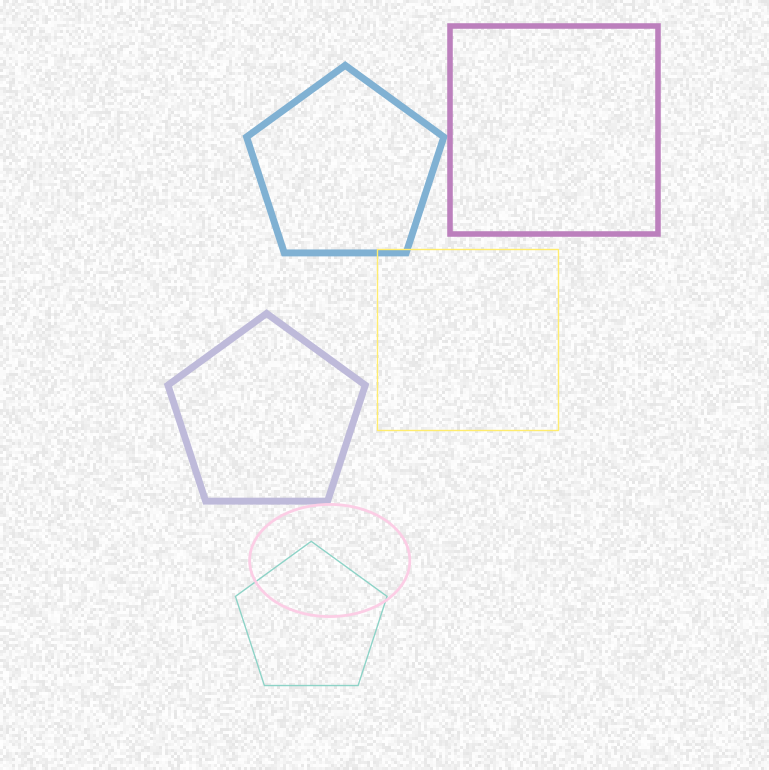[{"shape": "pentagon", "thickness": 0.5, "radius": 0.52, "center": [0.404, 0.193]}, {"shape": "pentagon", "thickness": 2.5, "radius": 0.67, "center": [0.346, 0.458]}, {"shape": "pentagon", "thickness": 2.5, "radius": 0.67, "center": [0.448, 0.78]}, {"shape": "oval", "thickness": 1, "radius": 0.52, "center": [0.428, 0.272]}, {"shape": "square", "thickness": 2, "radius": 0.68, "center": [0.72, 0.831]}, {"shape": "square", "thickness": 0.5, "radius": 0.59, "center": [0.607, 0.559]}]